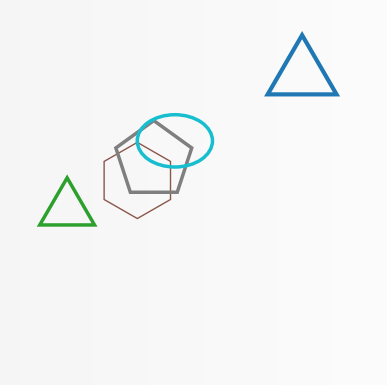[{"shape": "triangle", "thickness": 3, "radius": 0.51, "center": [0.78, 0.806]}, {"shape": "triangle", "thickness": 2.5, "radius": 0.41, "center": [0.173, 0.456]}, {"shape": "hexagon", "thickness": 1, "radius": 0.49, "center": [0.354, 0.531]}, {"shape": "pentagon", "thickness": 2.5, "radius": 0.51, "center": [0.397, 0.584]}, {"shape": "oval", "thickness": 2.5, "radius": 0.49, "center": [0.451, 0.634]}]